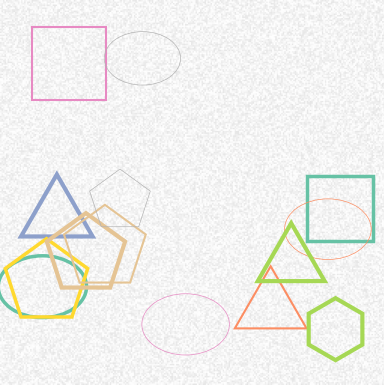[{"shape": "oval", "thickness": 2.5, "radius": 0.57, "center": [0.11, 0.255]}, {"shape": "square", "thickness": 2.5, "radius": 0.43, "center": [0.883, 0.459]}, {"shape": "triangle", "thickness": 1.5, "radius": 0.54, "center": [0.703, 0.201]}, {"shape": "oval", "thickness": 0.5, "radius": 0.56, "center": [0.852, 0.405]}, {"shape": "triangle", "thickness": 3, "radius": 0.54, "center": [0.148, 0.439]}, {"shape": "oval", "thickness": 0.5, "radius": 0.57, "center": [0.482, 0.157]}, {"shape": "square", "thickness": 1.5, "radius": 0.48, "center": [0.179, 0.835]}, {"shape": "hexagon", "thickness": 3, "radius": 0.4, "center": [0.872, 0.145]}, {"shape": "triangle", "thickness": 3, "radius": 0.5, "center": [0.756, 0.32]}, {"shape": "pentagon", "thickness": 2.5, "radius": 0.56, "center": [0.121, 0.268]}, {"shape": "pentagon", "thickness": 3, "radius": 0.53, "center": [0.223, 0.34]}, {"shape": "pentagon", "thickness": 1.5, "radius": 0.56, "center": [0.272, 0.356]}, {"shape": "pentagon", "thickness": 0.5, "radius": 0.41, "center": [0.312, 0.478]}, {"shape": "oval", "thickness": 0.5, "radius": 0.5, "center": [0.37, 0.848]}]